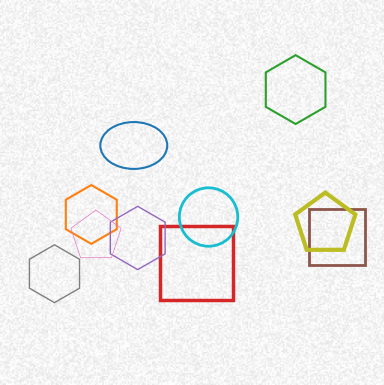[{"shape": "oval", "thickness": 1.5, "radius": 0.43, "center": [0.348, 0.622]}, {"shape": "hexagon", "thickness": 1.5, "radius": 0.38, "center": [0.237, 0.443]}, {"shape": "hexagon", "thickness": 1.5, "radius": 0.45, "center": [0.768, 0.767]}, {"shape": "square", "thickness": 2.5, "radius": 0.48, "center": [0.511, 0.316]}, {"shape": "hexagon", "thickness": 1, "radius": 0.41, "center": [0.358, 0.382]}, {"shape": "square", "thickness": 2, "radius": 0.36, "center": [0.874, 0.385]}, {"shape": "pentagon", "thickness": 0.5, "radius": 0.34, "center": [0.249, 0.386]}, {"shape": "hexagon", "thickness": 1, "radius": 0.38, "center": [0.141, 0.289]}, {"shape": "pentagon", "thickness": 3, "radius": 0.41, "center": [0.845, 0.418]}, {"shape": "circle", "thickness": 2, "radius": 0.38, "center": [0.542, 0.436]}]